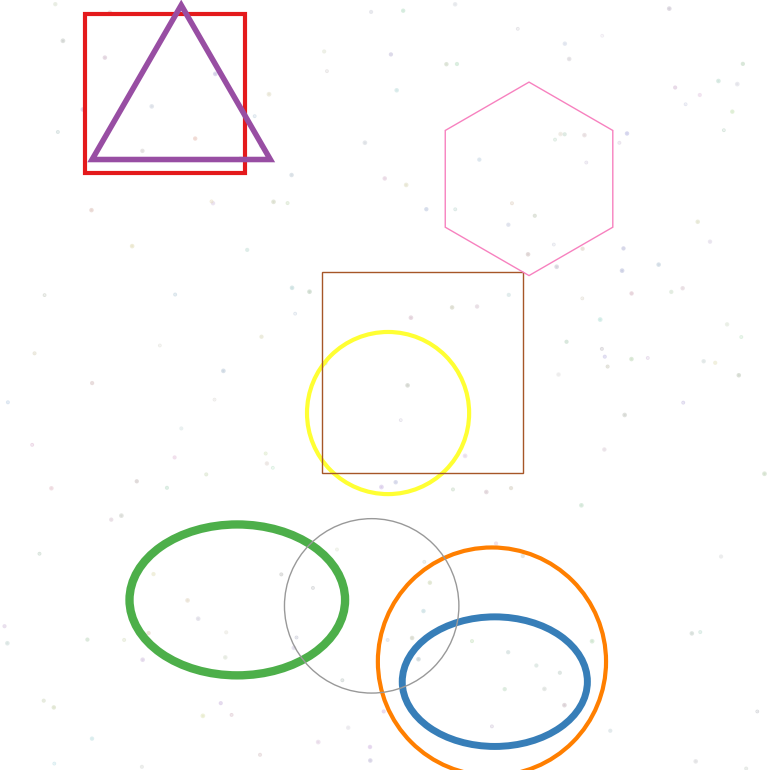[{"shape": "square", "thickness": 1.5, "radius": 0.52, "center": [0.214, 0.878]}, {"shape": "oval", "thickness": 2.5, "radius": 0.6, "center": [0.643, 0.115]}, {"shape": "oval", "thickness": 3, "radius": 0.7, "center": [0.308, 0.221]}, {"shape": "triangle", "thickness": 2, "radius": 0.67, "center": [0.235, 0.86]}, {"shape": "circle", "thickness": 1.5, "radius": 0.74, "center": [0.639, 0.141]}, {"shape": "circle", "thickness": 1.5, "radius": 0.53, "center": [0.504, 0.464]}, {"shape": "square", "thickness": 0.5, "radius": 0.65, "center": [0.549, 0.516]}, {"shape": "hexagon", "thickness": 0.5, "radius": 0.63, "center": [0.687, 0.768]}, {"shape": "circle", "thickness": 0.5, "radius": 0.57, "center": [0.483, 0.213]}]